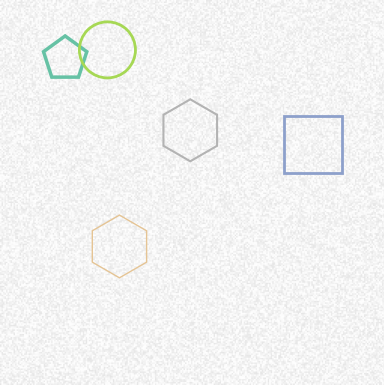[{"shape": "pentagon", "thickness": 2.5, "radius": 0.3, "center": [0.169, 0.847]}, {"shape": "square", "thickness": 2, "radius": 0.37, "center": [0.813, 0.625]}, {"shape": "circle", "thickness": 2, "radius": 0.36, "center": [0.279, 0.87]}, {"shape": "hexagon", "thickness": 1, "radius": 0.41, "center": [0.31, 0.36]}, {"shape": "hexagon", "thickness": 1.5, "radius": 0.4, "center": [0.494, 0.662]}]